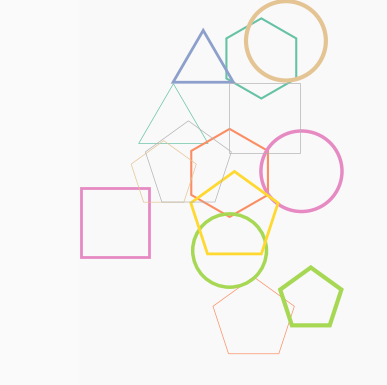[{"shape": "triangle", "thickness": 0.5, "radius": 0.52, "center": [0.447, 0.679]}, {"shape": "hexagon", "thickness": 1.5, "radius": 0.52, "center": [0.674, 0.848]}, {"shape": "hexagon", "thickness": 1.5, "radius": 0.57, "center": [0.593, 0.551]}, {"shape": "pentagon", "thickness": 0.5, "radius": 0.55, "center": [0.655, 0.17]}, {"shape": "triangle", "thickness": 2, "radius": 0.45, "center": [0.524, 0.831]}, {"shape": "square", "thickness": 2, "radius": 0.44, "center": [0.297, 0.422]}, {"shape": "circle", "thickness": 2.5, "radius": 0.52, "center": [0.778, 0.555]}, {"shape": "pentagon", "thickness": 3, "radius": 0.42, "center": [0.802, 0.222]}, {"shape": "circle", "thickness": 2.5, "radius": 0.48, "center": [0.592, 0.349]}, {"shape": "pentagon", "thickness": 2, "radius": 0.59, "center": [0.605, 0.436]}, {"shape": "pentagon", "thickness": 0.5, "radius": 0.44, "center": [0.423, 0.546]}, {"shape": "circle", "thickness": 3, "radius": 0.52, "center": [0.738, 0.894]}, {"shape": "pentagon", "thickness": 0.5, "radius": 0.58, "center": [0.486, 0.57]}, {"shape": "square", "thickness": 0.5, "radius": 0.46, "center": [0.682, 0.693]}]